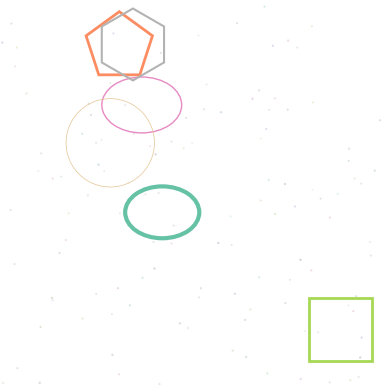[{"shape": "oval", "thickness": 3, "radius": 0.48, "center": [0.421, 0.449]}, {"shape": "pentagon", "thickness": 2, "radius": 0.45, "center": [0.31, 0.879]}, {"shape": "oval", "thickness": 1, "radius": 0.52, "center": [0.368, 0.727]}, {"shape": "square", "thickness": 2, "radius": 0.41, "center": [0.885, 0.144]}, {"shape": "circle", "thickness": 0.5, "radius": 0.57, "center": [0.286, 0.629]}, {"shape": "hexagon", "thickness": 1.5, "radius": 0.47, "center": [0.345, 0.884]}]